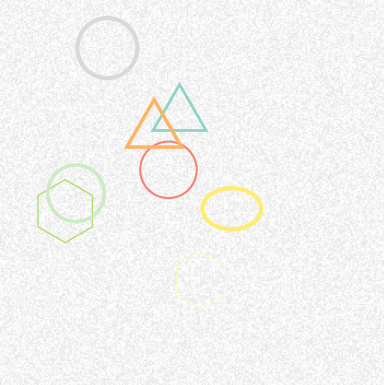[{"shape": "triangle", "thickness": 2, "radius": 0.4, "center": [0.466, 0.701]}, {"shape": "hexagon", "thickness": 0.5, "radius": 0.37, "center": [0.522, 0.271]}, {"shape": "circle", "thickness": 1.5, "radius": 0.37, "center": [0.438, 0.559]}, {"shape": "triangle", "thickness": 2.5, "radius": 0.41, "center": [0.4, 0.659]}, {"shape": "hexagon", "thickness": 1, "radius": 0.41, "center": [0.169, 0.452]}, {"shape": "circle", "thickness": 3, "radius": 0.39, "center": [0.279, 0.875]}, {"shape": "circle", "thickness": 2.5, "radius": 0.37, "center": [0.197, 0.498]}, {"shape": "oval", "thickness": 3, "radius": 0.38, "center": [0.602, 0.458]}]